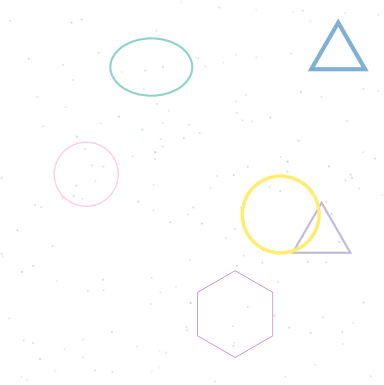[{"shape": "oval", "thickness": 1.5, "radius": 0.53, "center": [0.393, 0.826]}, {"shape": "triangle", "thickness": 1.5, "radius": 0.43, "center": [0.835, 0.387]}, {"shape": "triangle", "thickness": 3, "radius": 0.4, "center": [0.878, 0.861]}, {"shape": "circle", "thickness": 1, "radius": 0.42, "center": [0.224, 0.547]}, {"shape": "hexagon", "thickness": 0.5, "radius": 0.56, "center": [0.611, 0.184]}, {"shape": "circle", "thickness": 2.5, "radius": 0.5, "center": [0.729, 0.443]}]